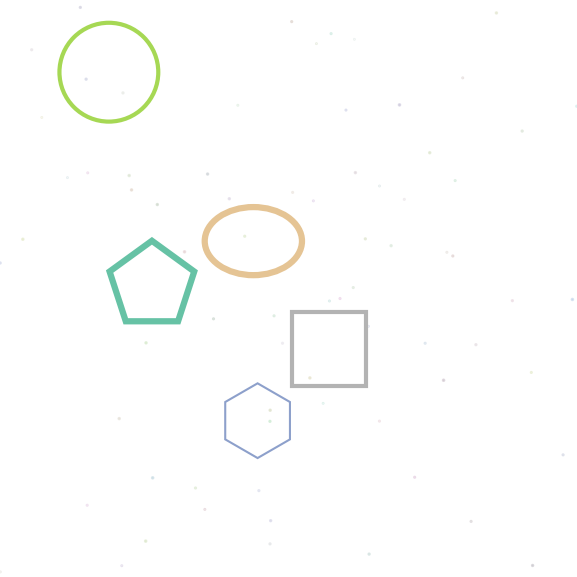[{"shape": "pentagon", "thickness": 3, "radius": 0.39, "center": [0.263, 0.505]}, {"shape": "hexagon", "thickness": 1, "radius": 0.32, "center": [0.446, 0.271]}, {"shape": "circle", "thickness": 2, "radius": 0.43, "center": [0.189, 0.874]}, {"shape": "oval", "thickness": 3, "radius": 0.42, "center": [0.439, 0.582]}, {"shape": "square", "thickness": 2, "radius": 0.32, "center": [0.57, 0.395]}]